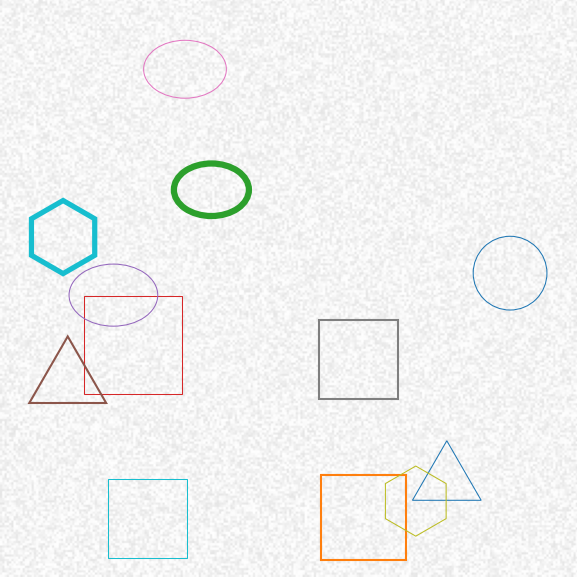[{"shape": "triangle", "thickness": 0.5, "radius": 0.34, "center": [0.774, 0.167]}, {"shape": "circle", "thickness": 0.5, "radius": 0.32, "center": [0.883, 0.526]}, {"shape": "square", "thickness": 1, "radius": 0.37, "center": [0.629, 0.102]}, {"shape": "oval", "thickness": 3, "radius": 0.32, "center": [0.366, 0.671]}, {"shape": "square", "thickness": 0.5, "radius": 0.43, "center": [0.23, 0.402]}, {"shape": "oval", "thickness": 0.5, "radius": 0.38, "center": [0.196, 0.488]}, {"shape": "triangle", "thickness": 1, "radius": 0.38, "center": [0.117, 0.34]}, {"shape": "oval", "thickness": 0.5, "radius": 0.36, "center": [0.32, 0.879]}, {"shape": "square", "thickness": 1, "radius": 0.34, "center": [0.621, 0.377]}, {"shape": "hexagon", "thickness": 0.5, "radius": 0.3, "center": [0.72, 0.131]}, {"shape": "hexagon", "thickness": 2.5, "radius": 0.32, "center": [0.109, 0.589]}, {"shape": "square", "thickness": 0.5, "radius": 0.34, "center": [0.255, 0.102]}]